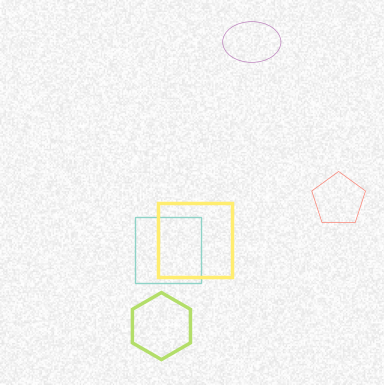[{"shape": "square", "thickness": 1, "radius": 0.43, "center": [0.438, 0.351]}, {"shape": "pentagon", "thickness": 0.5, "radius": 0.37, "center": [0.88, 0.481]}, {"shape": "hexagon", "thickness": 2.5, "radius": 0.44, "center": [0.419, 0.153]}, {"shape": "oval", "thickness": 0.5, "radius": 0.38, "center": [0.654, 0.891]}, {"shape": "square", "thickness": 2.5, "radius": 0.48, "center": [0.506, 0.376]}]